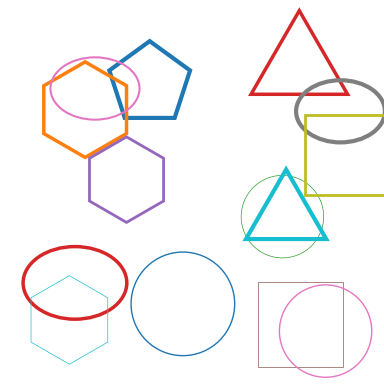[{"shape": "circle", "thickness": 1, "radius": 0.67, "center": [0.475, 0.211]}, {"shape": "pentagon", "thickness": 3, "radius": 0.55, "center": [0.389, 0.783]}, {"shape": "hexagon", "thickness": 2.5, "radius": 0.62, "center": [0.221, 0.715]}, {"shape": "circle", "thickness": 0.5, "radius": 0.54, "center": [0.734, 0.437]}, {"shape": "oval", "thickness": 2.5, "radius": 0.67, "center": [0.195, 0.265]}, {"shape": "triangle", "thickness": 2.5, "radius": 0.72, "center": [0.777, 0.827]}, {"shape": "hexagon", "thickness": 2, "radius": 0.56, "center": [0.329, 0.533]}, {"shape": "square", "thickness": 0.5, "radius": 0.55, "center": [0.78, 0.157]}, {"shape": "circle", "thickness": 1, "radius": 0.6, "center": [0.846, 0.14]}, {"shape": "oval", "thickness": 1.5, "radius": 0.58, "center": [0.247, 0.77]}, {"shape": "oval", "thickness": 3, "radius": 0.58, "center": [0.884, 0.711]}, {"shape": "square", "thickness": 2, "radius": 0.52, "center": [0.895, 0.598]}, {"shape": "triangle", "thickness": 3, "radius": 0.6, "center": [0.743, 0.439]}, {"shape": "hexagon", "thickness": 0.5, "radius": 0.58, "center": [0.18, 0.169]}]